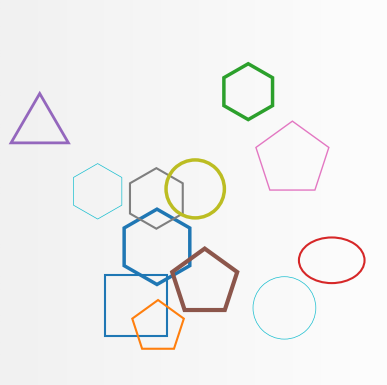[{"shape": "hexagon", "thickness": 2.5, "radius": 0.49, "center": [0.405, 0.359]}, {"shape": "square", "thickness": 1.5, "radius": 0.4, "center": [0.35, 0.207]}, {"shape": "pentagon", "thickness": 1.5, "radius": 0.35, "center": [0.408, 0.151]}, {"shape": "hexagon", "thickness": 2.5, "radius": 0.36, "center": [0.641, 0.762]}, {"shape": "oval", "thickness": 1.5, "radius": 0.42, "center": [0.856, 0.324]}, {"shape": "triangle", "thickness": 2, "radius": 0.43, "center": [0.103, 0.672]}, {"shape": "pentagon", "thickness": 3, "radius": 0.44, "center": [0.528, 0.266]}, {"shape": "pentagon", "thickness": 1, "radius": 0.49, "center": [0.755, 0.586]}, {"shape": "hexagon", "thickness": 1.5, "radius": 0.39, "center": [0.404, 0.485]}, {"shape": "circle", "thickness": 2.5, "radius": 0.38, "center": [0.504, 0.509]}, {"shape": "hexagon", "thickness": 0.5, "radius": 0.36, "center": [0.252, 0.503]}, {"shape": "circle", "thickness": 0.5, "radius": 0.41, "center": [0.734, 0.2]}]